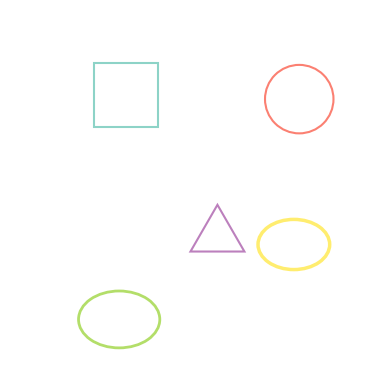[{"shape": "square", "thickness": 1.5, "radius": 0.42, "center": [0.327, 0.754]}, {"shape": "circle", "thickness": 1.5, "radius": 0.44, "center": [0.777, 0.743]}, {"shape": "oval", "thickness": 2, "radius": 0.53, "center": [0.31, 0.17]}, {"shape": "triangle", "thickness": 1.5, "radius": 0.4, "center": [0.565, 0.387]}, {"shape": "oval", "thickness": 2.5, "radius": 0.47, "center": [0.763, 0.365]}]